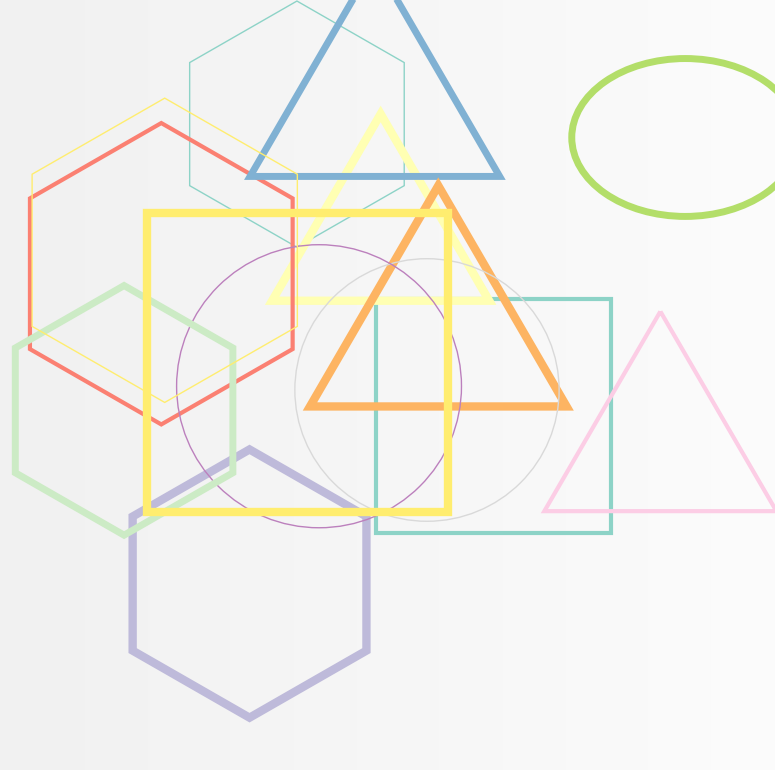[{"shape": "hexagon", "thickness": 0.5, "radius": 0.8, "center": [0.383, 0.839]}, {"shape": "square", "thickness": 1.5, "radius": 0.76, "center": [0.637, 0.46]}, {"shape": "triangle", "thickness": 3, "radius": 0.81, "center": [0.491, 0.69]}, {"shape": "hexagon", "thickness": 3, "radius": 0.87, "center": [0.322, 0.242]}, {"shape": "hexagon", "thickness": 1.5, "radius": 0.98, "center": [0.208, 0.645]}, {"shape": "triangle", "thickness": 2.5, "radius": 0.93, "center": [0.484, 0.864]}, {"shape": "triangle", "thickness": 3, "radius": 0.96, "center": [0.566, 0.568]}, {"shape": "oval", "thickness": 2.5, "radius": 0.73, "center": [0.884, 0.821]}, {"shape": "triangle", "thickness": 1.5, "radius": 0.86, "center": [0.852, 0.423]}, {"shape": "circle", "thickness": 0.5, "radius": 0.85, "center": [0.551, 0.494]}, {"shape": "circle", "thickness": 0.5, "radius": 0.92, "center": [0.412, 0.498]}, {"shape": "hexagon", "thickness": 2.5, "radius": 0.81, "center": [0.16, 0.467]}, {"shape": "hexagon", "thickness": 0.5, "radius": 0.99, "center": [0.213, 0.675]}, {"shape": "square", "thickness": 3, "radius": 0.97, "center": [0.384, 0.529]}]